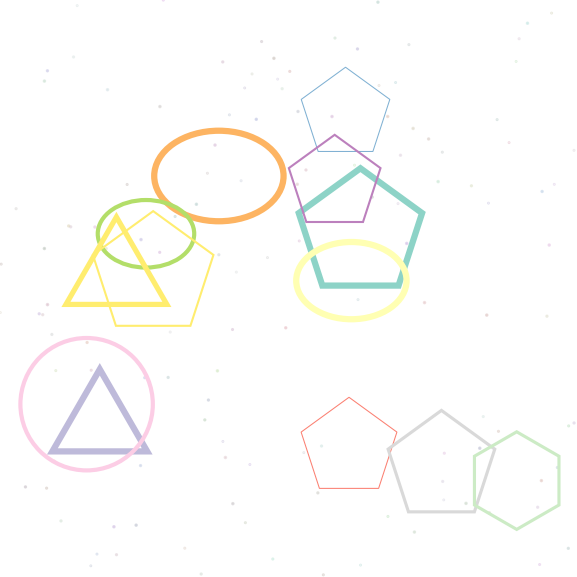[{"shape": "pentagon", "thickness": 3, "radius": 0.56, "center": [0.624, 0.595]}, {"shape": "oval", "thickness": 3, "radius": 0.48, "center": [0.608, 0.513]}, {"shape": "triangle", "thickness": 3, "radius": 0.47, "center": [0.173, 0.265]}, {"shape": "pentagon", "thickness": 0.5, "radius": 0.44, "center": [0.604, 0.224]}, {"shape": "pentagon", "thickness": 0.5, "radius": 0.4, "center": [0.598, 0.802]}, {"shape": "oval", "thickness": 3, "radius": 0.56, "center": [0.379, 0.694]}, {"shape": "oval", "thickness": 2, "radius": 0.42, "center": [0.253, 0.594]}, {"shape": "circle", "thickness": 2, "radius": 0.57, "center": [0.15, 0.299]}, {"shape": "pentagon", "thickness": 1.5, "radius": 0.49, "center": [0.764, 0.191]}, {"shape": "pentagon", "thickness": 1, "radius": 0.42, "center": [0.58, 0.682]}, {"shape": "hexagon", "thickness": 1.5, "radius": 0.42, "center": [0.895, 0.167]}, {"shape": "pentagon", "thickness": 1, "radius": 0.55, "center": [0.265, 0.524]}, {"shape": "triangle", "thickness": 2.5, "radius": 0.5, "center": [0.202, 0.522]}]